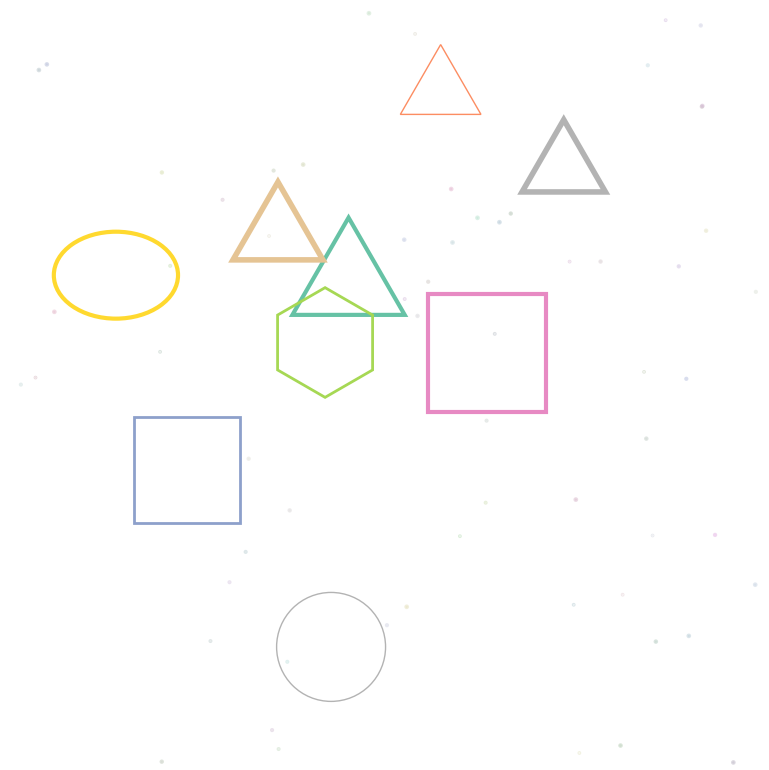[{"shape": "triangle", "thickness": 1.5, "radius": 0.42, "center": [0.453, 0.633]}, {"shape": "triangle", "thickness": 0.5, "radius": 0.3, "center": [0.572, 0.882]}, {"shape": "square", "thickness": 1, "radius": 0.34, "center": [0.243, 0.389]}, {"shape": "square", "thickness": 1.5, "radius": 0.38, "center": [0.632, 0.541]}, {"shape": "hexagon", "thickness": 1, "radius": 0.36, "center": [0.422, 0.555]}, {"shape": "oval", "thickness": 1.5, "radius": 0.4, "center": [0.151, 0.643]}, {"shape": "triangle", "thickness": 2, "radius": 0.34, "center": [0.361, 0.696]}, {"shape": "triangle", "thickness": 2, "radius": 0.31, "center": [0.732, 0.782]}, {"shape": "circle", "thickness": 0.5, "radius": 0.35, "center": [0.43, 0.16]}]